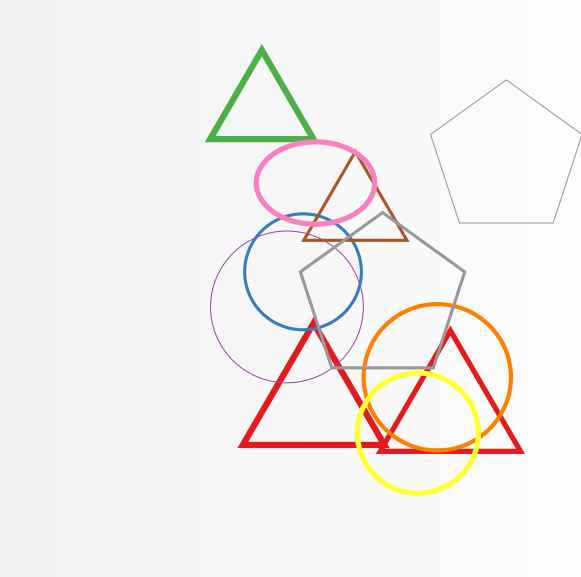[{"shape": "triangle", "thickness": 3, "radius": 0.7, "center": [0.54, 0.299]}, {"shape": "triangle", "thickness": 2.5, "radius": 0.7, "center": [0.775, 0.287]}, {"shape": "circle", "thickness": 1.5, "radius": 0.5, "center": [0.521, 0.528]}, {"shape": "triangle", "thickness": 3, "radius": 0.51, "center": [0.45, 0.81]}, {"shape": "circle", "thickness": 0.5, "radius": 0.66, "center": [0.494, 0.468]}, {"shape": "circle", "thickness": 2, "radius": 0.63, "center": [0.752, 0.346]}, {"shape": "circle", "thickness": 2.5, "radius": 0.52, "center": [0.719, 0.249]}, {"shape": "triangle", "thickness": 1.5, "radius": 0.51, "center": [0.611, 0.634]}, {"shape": "oval", "thickness": 2.5, "radius": 0.51, "center": [0.543, 0.682]}, {"shape": "pentagon", "thickness": 0.5, "radius": 0.69, "center": [0.871, 0.724]}, {"shape": "pentagon", "thickness": 1.5, "radius": 0.74, "center": [0.658, 0.482]}]